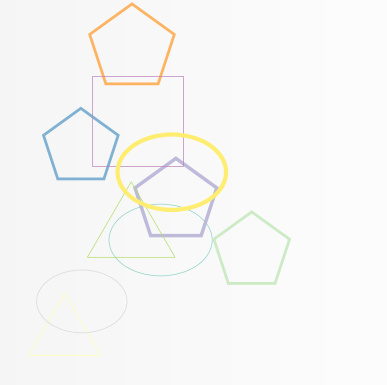[{"shape": "oval", "thickness": 0.5, "radius": 0.67, "center": [0.414, 0.377]}, {"shape": "triangle", "thickness": 0.5, "radius": 0.54, "center": [0.167, 0.131]}, {"shape": "pentagon", "thickness": 2.5, "radius": 0.55, "center": [0.454, 0.478]}, {"shape": "pentagon", "thickness": 2, "radius": 0.51, "center": [0.209, 0.617]}, {"shape": "pentagon", "thickness": 2, "radius": 0.57, "center": [0.341, 0.875]}, {"shape": "triangle", "thickness": 0.5, "radius": 0.65, "center": [0.339, 0.397]}, {"shape": "oval", "thickness": 0.5, "radius": 0.58, "center": [0.211, 0.217]}, {"shape": "square", "thickness": 0.5, "radius": 0.58, "center": [0.355, 0.685]}, {"shape": "pentagon", "thickness": 2, "radius": 0.51, "center": [0.65, 0.347]}, {"shape": "oval", "thickness": 3, "radius": 0.7, "center": [0.443, 0.553]}]